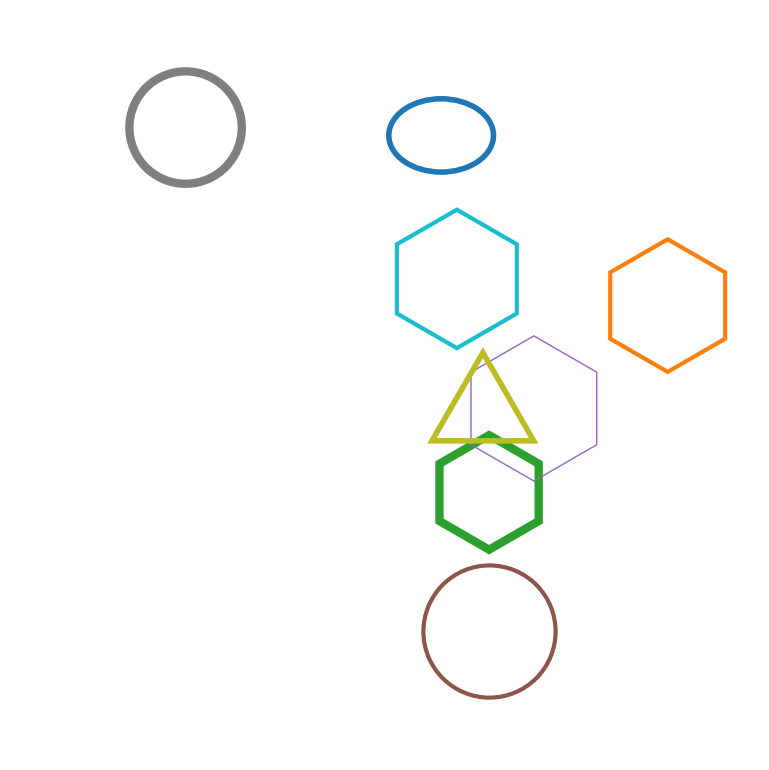[{"shape": "oval", "thickness": 2, "radius": 0.34, "center": [0.573, 0.824]}, {"shape": "hexagon", "thickness": 1.5, "radius": 0.43, "center": [0.867, 0.603]}, {"shape": "hexagon", "thickness": 3, "radius": 0.37, "center": [0.635, 0.36]}, {"shape": "hexagon", "thickness": 0.5, "radius": 0.47, "center": [0.693, 0.47]}, {"shape": "circle", "thickness": 1.5, "radius": 0.43, "center": [0.636, 0.18]}, {"shape": "circle", "thickness": 3, "radius": 0.36, "center": [0.241, 0.834]}, {"shape": "triangle", "thickness": 2, "radius": 0.38, "center": [0.627, 0.466]}, {"shape": "hexagon", "thickness": 1.5, "radius": 0.45, "center": [0.593, 0.638]}]